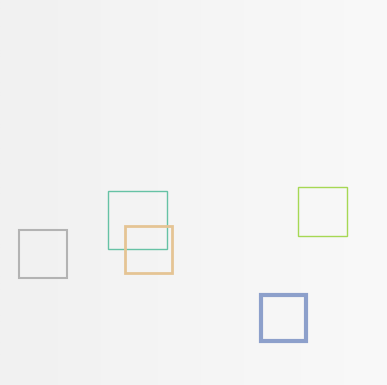[{"shape": "square", "thickness": 1, "radius": 0.38, "center": [0.355, 0.429]}, {"shape": "square", "thickness": 3, "radius": 0.29, "center": [0.732, 0.174]}, {"shape": "square", "thickness": 1, "radius": 0.32, "center": [0.832, 0.45]}, {"shape": "square", "thickness": 2, "radius": 0.3, "center": [0.384, 0.351]}, {"shape": "square", "thickness": 1.5, "radius": 0.31, "center": [0.112, 0.341]}]